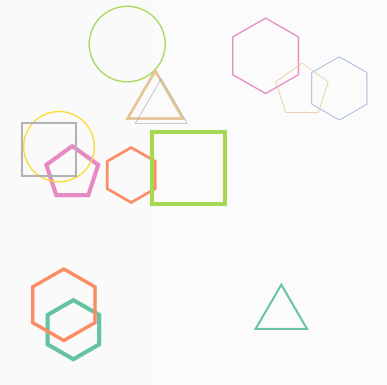[{"shape": "hexagon", "thickness": 3, "radius": 0.38, "center": [0.189, 0.144]}, {"shape": "triangle", "thickness": 1.5, "radius": 0.38, "center": [0.726, 0.184]}, {"shape": "hexagon", "thickness": 2.5, "radius": 0.46, "center": [0.165, 0.208]}, {"shape": "hexagon", "thickness": 2, "radius": 0.36, "center": [0.339, 0.545]}, {"shape": "hexagon", "thickness": 0.5, "radius": 0.41, "center": [0.876, 0.77]}, {"shape": "hexagon", "thickness": 1, "radius": 0.49, "center": [0.685, 0.855]}, {"shape": "pentagon", "thickness": 3, "radius": 0.35, "center": [0.187, 0.55]}, {"shape": "circle", "thickness": 1, "radius": 0.49, "center": [0.328, 0.886]}, {"shape": "square", "thickness": 3, "radius": 0.47, "center": [0.486, 0.563]}, {"shape": "circle", "thickness": 1, "radius": 0.46, "center": [0.152, 0.619]}, {"shape": "triangle", "thickness": 2, "radius": 0.41, "center": [0.401, 0.733]}, {"shape": "pentagon", "thickness": 0.5, "radius": 0.36, "center": [0.779, 0.765]}, {"shape": "triangle", "thickness": 0.5, "radius": 0.39, "center": [0.416, 0.718]}, {"shape": "square", "thickness": 1.5, "radius": 0.35, "center": [0.127, 0.612]}]